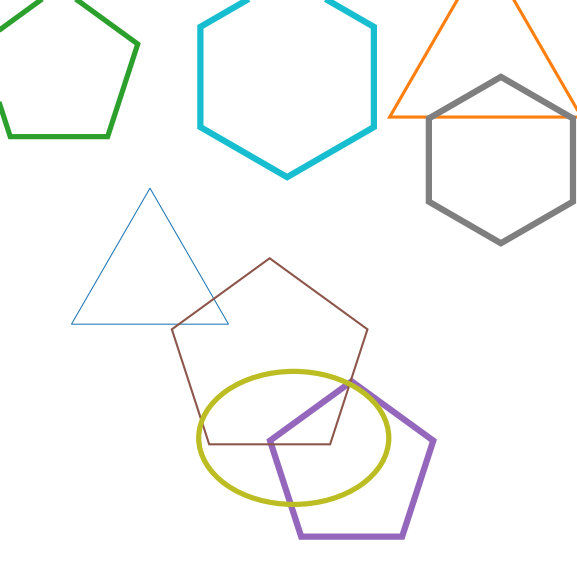[{"shape": "triangle", "thickness": 0.5, "radius": 0.79, "center": [0.26, 0.516]}, {"shape": "triangle", "thickness": 1.5, "radius": 0.96, "center": [0.841, 0.892]}, {"shape": "pentagon", "thickness": 2.5, "radius": 0.72, "center": [0.102, 0.879]}, {"shape": "pentagon", "thickness": 3, "radius": 0.74, "center": [0.609, 0.19]}, {"shape": "pentagon", "thickness": 1, "radius": 0.89, "center": [0.467, 0.374]}, {"shape": "hexagon", "thickness": 3, "radius": 0.72, "center": [0.867, 0.722]}, {"shape": "oval", "thickness": 2.5, "radius": 0.82, "center": [0.509, 0.241]}, {"shape": "hexagon", "thickness": 3, "radius": 0.87, "center": [0.497, 0.866]}]